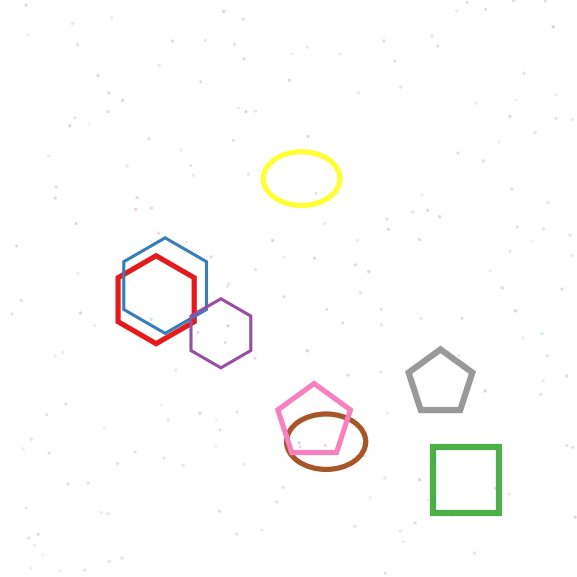[{"shape": "hexagon", "thickness": 2.5, "radius": 0.38, "center": [0.27, 0.48]}, {"shape": "hexagon", "thickness": 1.5, "radius": 0.41, "center": [0.286, 0.505]}, {"shape": "square", "thickness": 3, "radius": 0.29, "center": [0.806, 0.168]}, {"shape": "hexagon", "thickness": 1.5, "radius": 0.3, "center": [0.382, 0.422]}, {"shape": "oval", "thickness": 2.5, "radius": 0.33, "center": [0.522, 0.69]}, {"shape": "oval", "thickness": 2.5, "radius": 0.34, "center": [0.565, 0.234]}, {"shape": "pentagon", "thickness": 2.5, "radius": 0.33, "center": [0.544, 0.269]}, {"shape": "pentagon", "thickness": 3, "radius": 0.29, "center": [0.763, 0.336]}]